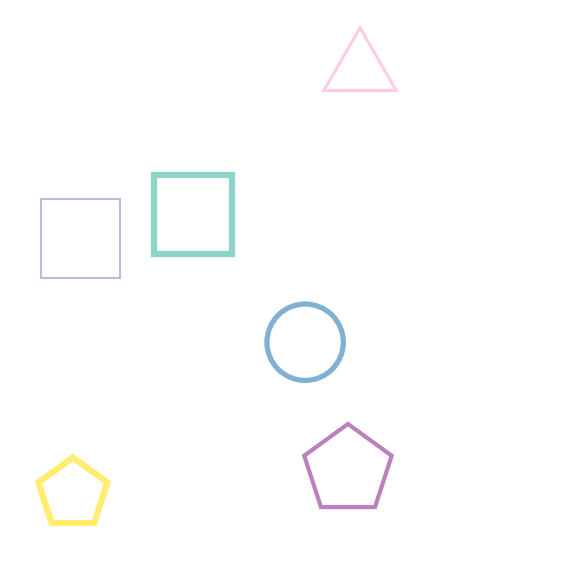[{"shape": "square", "thickness": 3, "radius": 0.34, "center": [0.334, 0.628]}, {"shape": "square", "thickness": 1, "radius": 0.34, "center": [0.14, 0.586]}, {"shape": "circle", "thickness": 2.5, "radius": 0.33, "center": [0.528, 0.407]}, {"shape": "triangle", "thickness": 1.5, "radius": 0.36, "center": [0.623, 0.879]}, {"shape": "pentagon", "thickness": 2, "radius": 0.4, "center": [0.603, 0.185]}, {"shape": "pentagon", "thickness": 3, "radius": 0.31, "center": [0.126, 0.144]}]